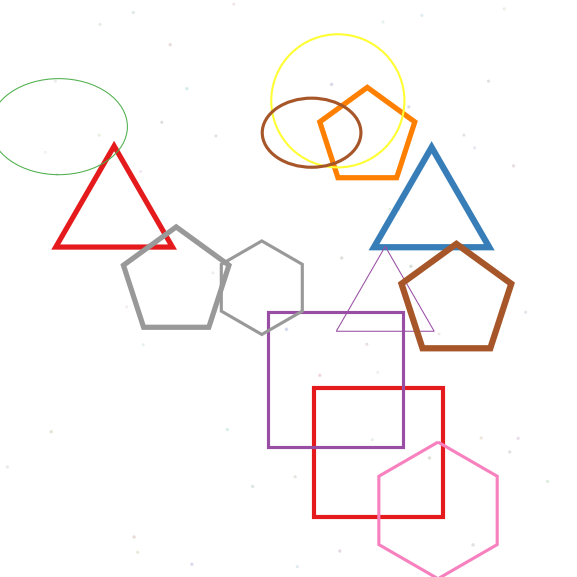[{"shape": "square", "thickness": 2, "radius": 0.56, "center": [0.655, 0.215]}, {"shape": "triangle", "thickness": 2.5, "radius": 0.58, "center": [0.198, 0.63]}, {"shape": "triangle", "thickness": 3, "radius": 0.58, "center": [0.747, 0.629]}, {"shape": "oval", "thickness": 0.5, "radius": 0.59, "center": [0.102, 0.78]}, {"shape": "square", "thickness": 1.5, "radius": 0.59, "center": [0.581, 0.341]}, {"shape": "triangle", "thickness": 0.5, "radius": 0.49, "center": [0.667, 0.474]}, {"shape": "pentagon", "thickness": 2.5, "radius": 0.43, "center": [0.636, 0.761]}, {"shape": "circle", "thickness": 1, "radius": 0.58, "center": [0.585, 0.825]}, {"shape": "oval", "thickness": 1.5, "radius": 0.43, "center": [0.54, 0.769]}, {"shape": "pentagon", "thickness": 3, "radius": 0.5, "center": [0.79, 0.477]}, {"shape": "hexagon", "thickness": 1.5, "radius": 0.59, "center": [0.758, 0.115]}, {"shape": "pentagon", "thickness": 2.5, "radius": 0.48, "center": [0.305, 0.51]}, {"shape": "hexagon", "thickness": 1.5, "radius": 0.4, "center": [0.453, 0.501]}]